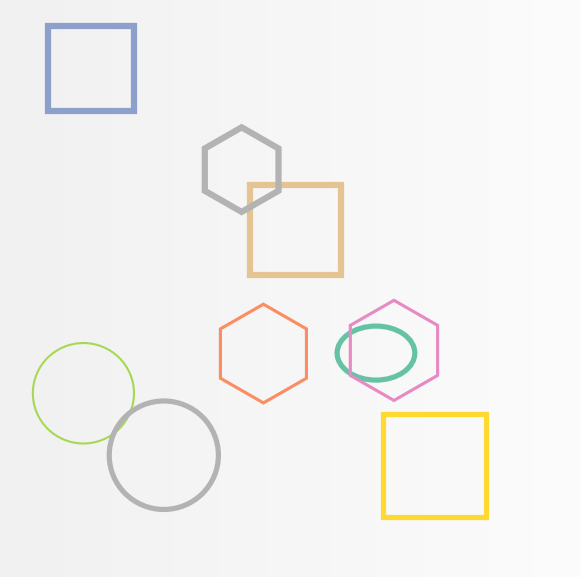[{"shape": "oval", "thickness": 2.5, "radius": 0.33, "center": [0.647, 0.388]}, {"shape": "hexagon", "thickness": 1.5, "radius": 0.43, "center": [0.453, 0.387]}, {"shape": "square", "thickness": 3, "radius": 0.37, "center": [0.157, 0.881]}, {"shape": "hexagon", "thickness": 1.5, "radius": 0.43, "center": [0.678, 0.392]}, {"shape": "circle", "thickness": 1, "radius": 0.43, "center": [0.144, 0.318]}, {"shape": "square", "thickness": 2.5, "radius": 0.45, "center": [0.747, 0.193]}, {"shape": "square", "thickness": 3, "radius": 0.39, "center": [0.509, 0.6]}, {"shape": "hexagon", "thickness": 3, "radius": 0.37, "center": [0.416, 0.705]}, {"shape": "circle", "thickness": 2.5, "radius": 0.47, "center": [0.282, 0.211]}]